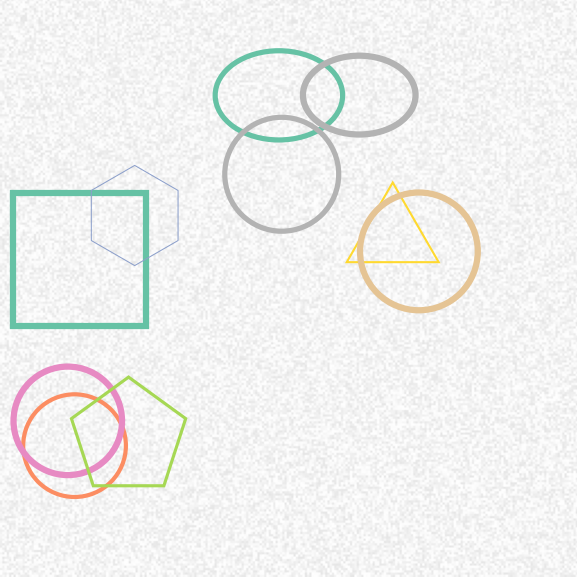[{"shape": "square", "thickness": 3, "radius": 0.58, "center": [0.138, 0.55]}, {"shape": "oval", "thickness": 2.5, "radius": 0.55, "center": [0.483, 0.834]}, {"shape": "circle", "thickness": 2, "radius": 0.44, "center": [0.129, 0.227]}, {"shape": "hexagon", "thickness": 0.5, "radius": 0.43, "center": [0.233, 0.626]}, {"shape": "circle", "thickness": 3, "radius": 0.47, "center": [0.117, 0.27]}, {"shape": "pentagon", "thickness": 1.5, "radius": 0.52, "center": [0.223, 0.242]}, {"shape": "triangle", "thickness": 1, "radius": 0.46, "center": [0.68, 0.591]}, {"shape": "circle", "thickness": 3, "radius": 0.51, "center": [0.725, 0.564]}, {"shape": "circle", "thickness": 2.5, "radius": 0.49, "center": [0.488, 0.697]}, {"shape": "oval", "thickness": 3, "radius": 0.49, "center": [0.622, 0.834]}]